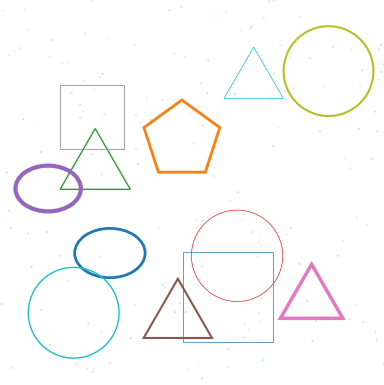[{"shape": "oval", "thickness": 2, "radius": 0.46, "center": [0.285, 0.343]}, {"shape": "square", "thickness": 0.5, "radius": 0.59, "center": [0.592, 0.229]}, {"shape": "pentagon", "thickness": 2, "radius": 0.52, "center": [0.472, 0.637]}, {"shape": "triangle", "thickness": 1, "radius": 0.53, "center": [0.247, 0.561]}, {"shape": "circle", "thickness": 0.5, "radius": 0.59, "center": [0.616, 0.336]}, {"shape": "oval", "thickness": 3, "radius": 0.42, "center": [0.125, 0.51]}, {"shape": "triangle", "thickness": 1.5, "radius": 0.51, "center": [0.462, 0.173]}, {"shape": "triangle", "thickness": 2.5, "radius": 0.47, "center": [0.809, 0.22]}, {"shape": "square", "thickness": 0.5, "radius": 0.42, "center": [0.239, 0.696]}, {"shape": "circle", "thickness": 1.5, "radius": 0.58, "center": [0.853, 0.815]}, {"shape": "circle", "thickness": 1, "radius": 0.59, "center": [0.191, 0.188]}, {"shape": "triangle", "thickness": 0.5, "radius": 0.45, "center": [0.659, 0.789]}]